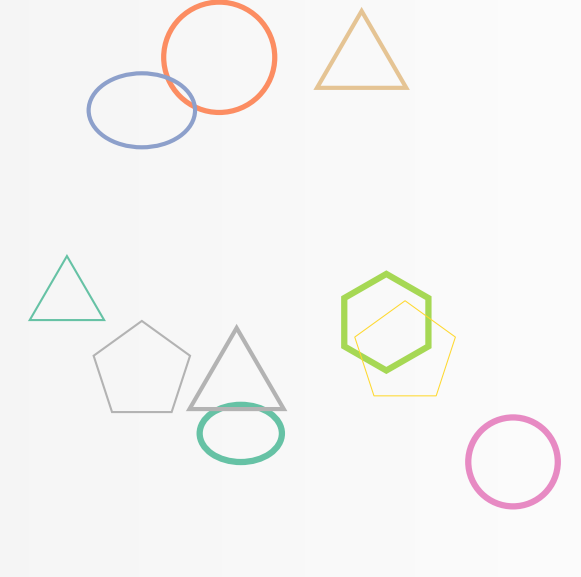[{"shape": "oval", "thickness": 3, "radius": 0.35, "center": [0.414, 0.249]}, {"shape": "triangle", "thickness": 1, "radius": 0.37, "center": [0.115, 0.482]}, {"shape": "circle", "thickness": 2.5, "radius": 0.48, "center": [0.377, 0.9]}, {"shape": "oval", "thickness": 2, "radius": 0.46, "center": [0.244, 0.808]}, {"shape": "circle", "thickness": 3, "radius": 0.39, "center": [0.883, 0.199]}, {"shape": "hexagon", "thickness": 3, "radius": 0.42, "center": [0.665, 0.441]}, {"shape": "pentagon", "thickness": 0.5, "radius": 0.46, "center": [0.697, 0.387]}, {"shape": "triangle", "thickness": 2, "radius": 0.44, "center": [0.622, 0.891]}, {"shape": "pentagon", "thickness": 1, "radius": 0.44, "center": [0.244, 0.356]}, {"shape": "triangle", "thickness": 2, "radius": 0.47, "center": [0.407, 0.338]}]